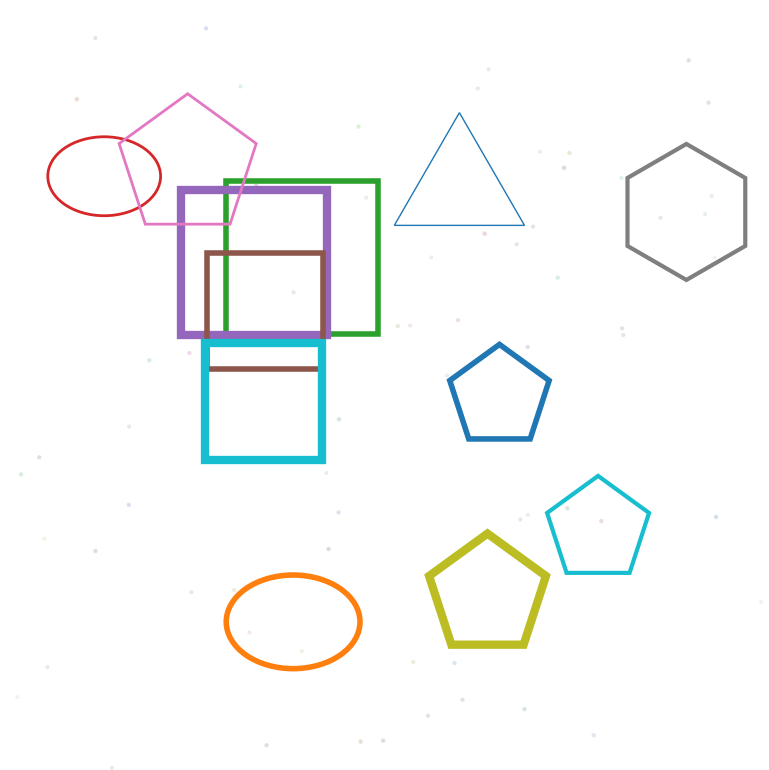[{"shape": "pentagon", "thickness": 2, "radius": 0.34, "center": [0.649, 0.485]}, {"shape": "triangle", "thickness": 0.5, "radius": 0.49, "center": [0.597, 0.756]}, {"shape": "oval", "thickness": 2, "radius": 0.43, "center": [0.381, 0.192]}, {"shape": "square", "thickness": 2, "radius": 0.5, "center": [0.392, 0.665]}, {"shape": "oval", "thickness": 1, "radius": 0.37, "center": [0.135, 0.771]}, {"shape": "square", "thickness": 3, "radius": 0.47, "center": [0.33, 0.659]}, {"shape": "square", "thickness": 2, "radius": 0.38, "center": [0.344, 0.596]}, {"shape": "pentagon", "thickness": 1, "radius": 0.47, "center": [0.244, 0.785]}, {"shape": "hexagon", "thickness": 1.5, "radius": 0.44, "center": [0.891, 0.725]}, {"shape": "pentagon", "thickness": 3, "radius": 0.4, "center": [0.633, 0.227]}, {"shape": "square", "thickness": 3, "radius": 0.38, "center": [0.342, 0.478]}, {"shape": "pentagon", "thickness": 1.5, "radius": 0.35, "center": [0.777, 0.312]}]